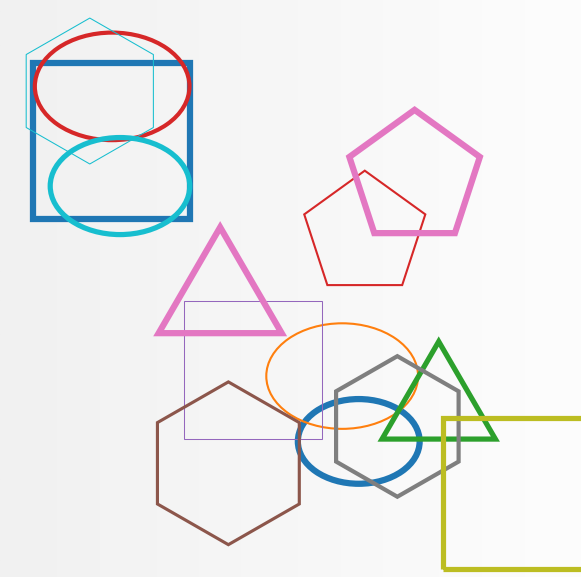[{"shape": "oval", "thickness": 3, "radius": 0.52, "center": [0.617, 0.235]}, {"shape": "square", "thickness": 3, "radius": 0.68, "center": [0.192, 0.755]}, {"shape": "oval", "thickness": 1, "radius": 0.65, "center": [0.589, 0.348]}, {"shape": "triangle", "thickness": 2.5, "radius": 0.56, "center": [0.755, 0.295]}, {"shape": "oval", "thickness": 2, "radius": 0.67, "center": [0.193, 0.85]}, {"shape": "pentagon", "thickness": 1, "radius": 0.55, "center": [0.628, 0.594]}, {"shape": "square", "thickness": 0.5, "radius": 0.59, "center": [0.435, 0.358]}, {"shape": "hexagon", "thickness": 1.5, "radius": 0.7, "center": [0.393, 0.197]}, {"shape": "pentagon", "thickness": 3, "radius": 0.59, "center": [0.713, 0.691]}, {"shape": "triangle", "thickness": 3, "radius": 0.61, "center": [0.379, 0.483]}, {"shape": "hexagon", "thickness": 2, "radius": 0.61, "center": [0.684, 0.261]}, {"shape": "square", "thickness": 2.5, "radius": 0.65, "center": [0.893, 0.144]}, {"shape": "hexagon", "thickness": 0.5, "radius": 0.63, "center": [0.154, 0.842]}, {"shape": "oval", "thickness": 2.5, "radius": 0.6, "center": [0.206, 0.677]}]